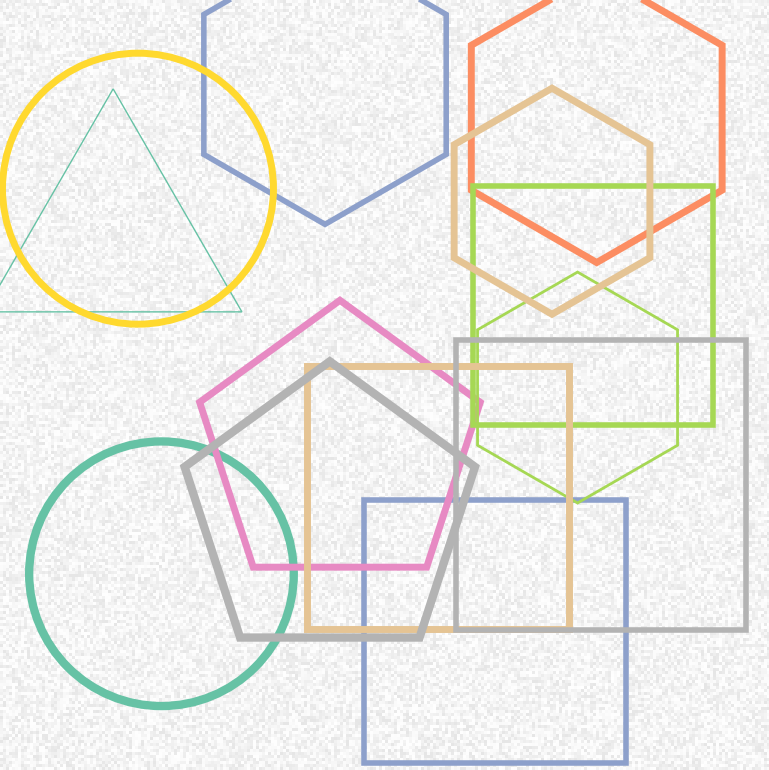[{"shape": "circle", "thickness": 3, "radius": 0.86, "center": [0.21, 0.255]}, {"shape": "triangle", "thickness": 0.5, "radius": 0.97, "center": [0.147, 0.692]}, {"shape": "hexagon", "thickness": 2.5, "radius": 0.94, "center": [0.775, 0.847]}, {"shape": "square", "thickness": 2, "radius": 0.85, "center": [0.643, 0.18]}, {"shape": "hexagon", "thickness": 2, "radius": 0.91, "center": [0.422, 0.89]}, {"shape": "pentagon", "thickness": 2.5, "radius": 0.96, "center": [0.441, 0.418]}, {"shape": "hexagon", "thickness": 1, "radius": 0.75, "center": [0.75, 0.497]}, {"shape": "square", "thickness": 2, "radius": 0.78, "center": [0.77, 0.603]}, {"shape": "circle", "thickness": 2.5, "radius": 0.88, "center": [0.179, 0.755]}, {"shape": "square", "thickness": 2.5, "radius": 0.85, "center": [0.569, 0.354]}, {"shape": "hexagon", "thickness": 2.5, "radius": 0.73, "center": [0.717, 0.739]}, {"shape": "pentagon", "thickness": 3, "radius": 0.99, "center": [0.428, 0.332]}, {"shape": "square", "thickness": 2, "radius": 0.94, "center": [0.781, 0.37]}]